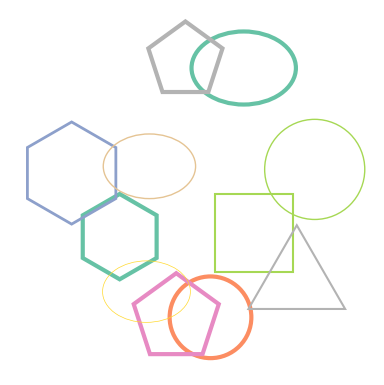[{"shape": "hexagon", "thickness": 3, "radius": 0.55, "center": [0.311, 0.385]}, {"shape": "oval", "thickness": 3, "radius": 0.68, "center": [0.633, 0.823]}, {"shape": "circle", "thickness": 3, "radius": 0.53, "center": [0.547, 0.176]}, {"shape": "hexagon", "thickness": 2, "radius": 0.66, "center": [0.186, 0.551]}, {"shape": "pentagon", "thickness": 3, "radius": 0.58, "center": [0.458, 0.174]}, {"shape": "circle", "thickness": 1, "radius": 0.65, "center": [0.817, 0.56]}, {"shape": "square", "thickness": 1.5, "radius": 0.51, "center": [0.66, 0.395]}, {"shape": "oval", "thickness": 0.5, "radius": 0.57, "center": [0.38, 0.243]}, {"shape": "oval", "thickness": 1, "radius": 0.6, "center": [0.388, 0.568]}, {"shape": "triangle", "thickness": 1.5, "radius": 0.72, "center": [0.771, 0.27]}, {"shape": "pentagon", "thickness": 3, "radius": 0.51, "center": [0.482, 0.843]}]